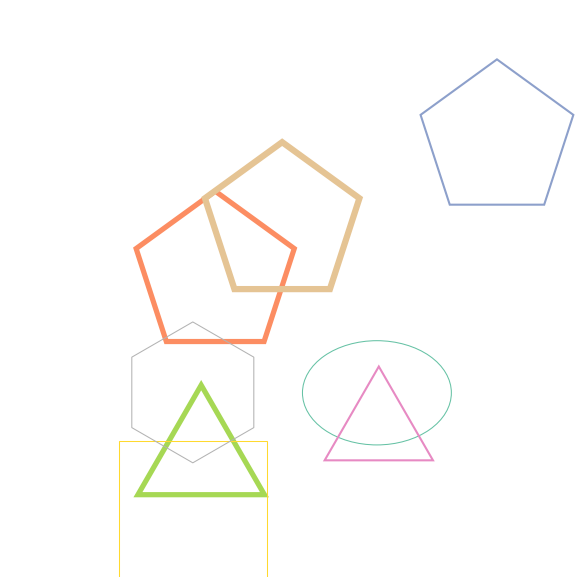[{"shape": "oval", "thickness": 0.5, "radius": 0.64, "center": [0.653, 0.319]}, {"shape": "pentagon", "thickness": 2.5, "radius": 0.72, "center": [0.373, 0.524]}, {"shape": "pentagon", "thickness": 1, "radius": 0.7, "center": [0.861, 0.757]}, {"shape": "triangle", "thickness": 1, "radius": 0.54, "center": [0.656, 0.256]}, {"shape": "triangle", "thickness": 2.5, "radius": 0.63, "center": [0.348, 0.206]}, {"shape": "square", "thickness": 0.5, "radius": 0.64, "center": [0.334, 0.107]}, {"shape": "pentagon", "thickness": 3, "radius": 0.7, "center": [0.489, 0.612]}, {"shape": "hexagon", "thickness": 0.5, "radius": 0.61, "center": [0.334, 0.32]}]